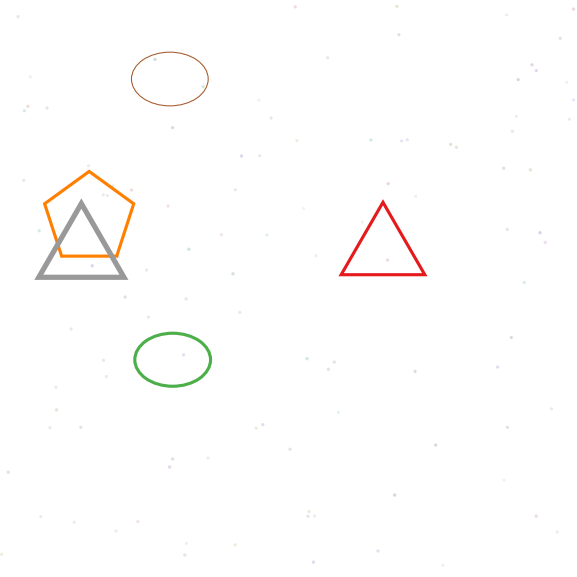[{"shape": "triangle", "thickness": 1.5, "radius": 0.42, "center": [0.663, 0.565]}, {"shape": "oval", "thickness": 1.5, "radius": 0.33, "center": [0.299, 0.376]}, {"shape": "pentagon", "thickness": 1.5, "radius": 0.41, "center": [0.154, 0.621]}, {"shape": "oval", "thickness": 0.5, "radius": 0.33, "center": [0.294, 0.862]}, {"shape": "triangle", "thickness": 2.5, "radius": 0.43, "center": [0.141, 0.562]}]